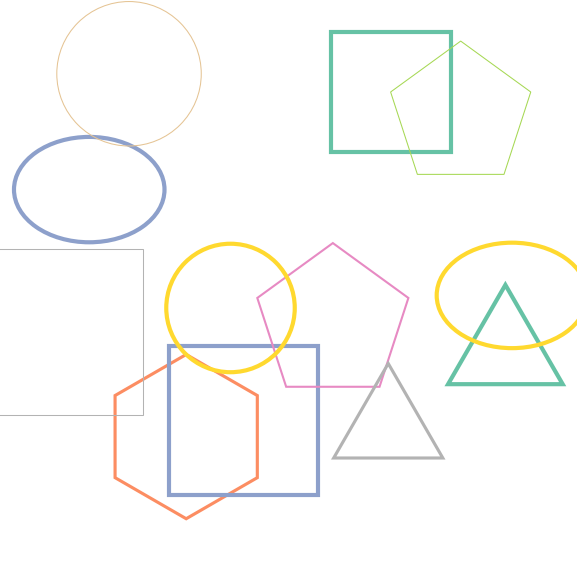[{"shape": "square", "thickness": 2, "radius": 0.52, "center": [0.677, 0.84]}, {"shape": "triangle", "thickness": 2, "radius": 0.57, "center": [0.875, 0.391]}, {"shape": "hexagon", "thickness": 1.5, "radius": 0.71, "center": [0.322, 0.243]}, {"shape": "square", "thickness": 2, "radius": 0.65, "center": [0.422, 0.271]}, {"shape": "oval", "thickness": 2, "radius": 0.65, "center": [0.155, 0.671]}, {"shape": "pentagon", "thickness": 1, "radius": 0.69, "center": [0.576, 0.441]}, {"shape": "pentagon", "thickness": 0.5, "radius": 0.64, "center": [0.798, 0.8]}, {"shape": "circle", "thickness": 2, "radius": 0.56, "center": [0.399, 0.466]}, {"shape": "oval", "thickness": 2, "radius": 0.65, "center": [0.887, 0.488]}, {"shape": "circle", "thickness": 0.5, "radius": 0.63, "center": [0.223, 0.871]}, {"shape": "triangle", "thickness": 1.5, "radius": 0.55, "center": [0.672, 0.261]}, {"shape": "square", "thickness": 0.5, "radius": 0.72, "center": [0.104, 0.424]}]